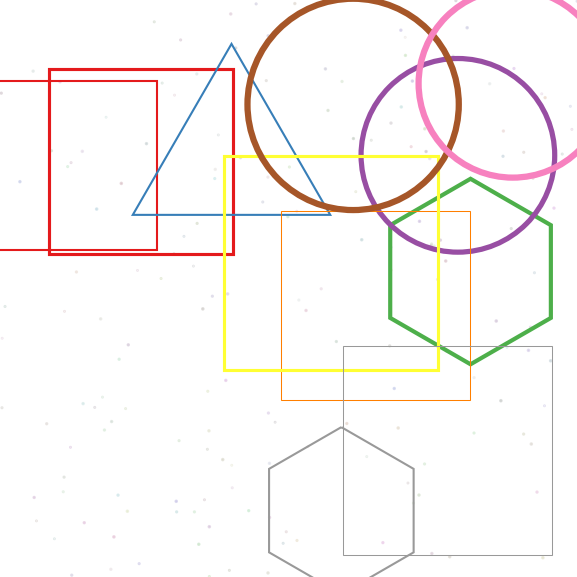[{"shape": "square", "thickness": 1.5, "radius": 0.8, "center": [0.244, 0.719]}, {"shape": "square", "thickness": 1, "radius": 0.73, "center": [0.125, 0.713]}, {"shape": "triangle", "thickness": 1, "radius": 0.99, "center": [0.401, 0.726]}, {"shape": "hexagon", "thickness": 2, "radius": 0.8, "center": [0.815, 0.529]}, {"shape": "circle", "thickness": 2.5, "radius": 0.84, "center": [0.793, 0.73]}, {"shape": "square", "thickness": 0.5, "radius": 0.82, "center": [0.65, 0.47]}, {"shape": "square", "thickness": 1.5, "radius": 0.93, "center": [0.573, 0.544]}, {"shape": "circle", "thickness": 3, "radius": 0.91, "center": [0.611, 0.818]}, {"shape": "circle", "thickness": 3, "radius": 0.82, "center": [0.888, 0.855]}, {"shape": "square", "thickness": 0.5, "radius": 0.9, "center": [0.774, 0.219]}, {"shape": "hexagon", "thickness": 1, "radius": 0.72, "center": [0.591, 0.115]}]